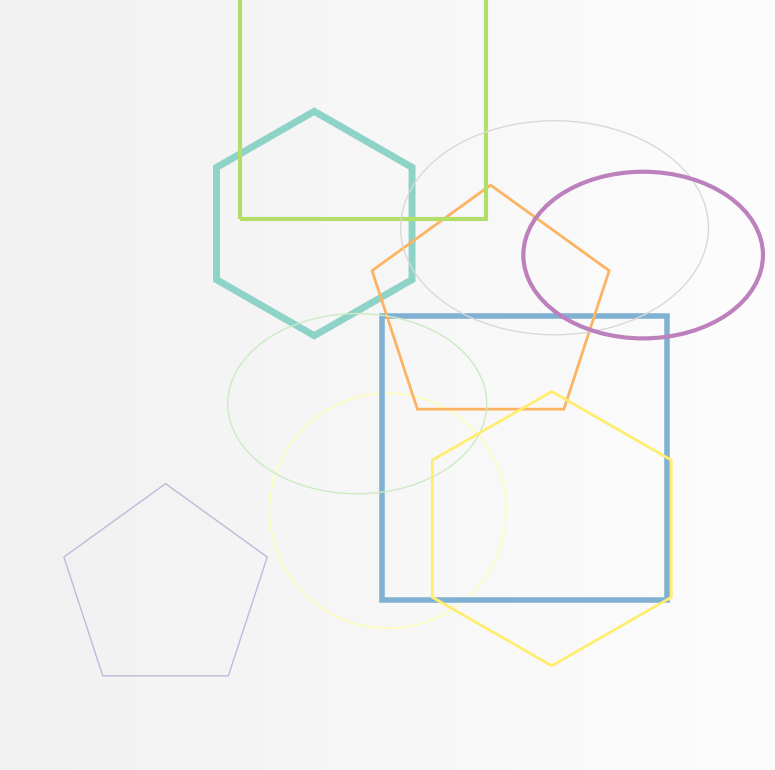[{"shape": "hexagon", "thickness": 2.5, "radius": 0.73, "center": [0.405, 0.71]}, {"shape": "circle", "thickness": 0.5, "radius": 0.76, "center": [0.5, 0.337]}, {"shape": "pentagon", "thickness": 0.5, "radius": 0.69, "center": [0.214, 0.234]}, {"shape": "square", "thickness": 2, "radius": 0.92, "center": [0.677, 0.405]}, {"shape": "pentagon", "thickness": 1, "radius": 0.8, "center": [0.633, 0.599]}, {"shape": "square", "thickness": 1.5, "radius": 0.79, "center": [0.469, 0.875]}, {"shape": "oval", "thickness": 0.5, "radius": 0.99, "center": [0.716, 0.704]}, {"shape": "oval", "thickness": 1.5, "radius": 0.77, "center": [0.83, 0.669]}, {"shape": "oval", "thickness": 0.5, "radius": 0.84, "center": [0.461, 0.476]}, {"shape": "hexagon", "thickness": 1, "radius": 0.89, "center": [0.712, 0.313]}]